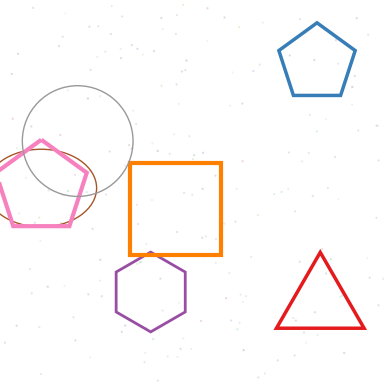[{"shape": "triangle", "thickness": 2.5, "radius": 0.66, "center": [0.832, 0.213]}, {"shape": "pentagon", "thickness": 2.5, "radius": 0.52, "center": [0.823, 0.836]}, {"shape": "hexagon", "thickness": 2, "radius": 0.52, "center": [0.391, 0.242]}, {"shape": "square", "thickness": 3, "radius": 0.59, "center": [0.456, 0.457]}, {"shape": "oval", "thickness": 1, "radius": 0.72, "center": [0.107, 0.512]}, {"shape": "pentagon", "thickness": 3, "radius": 0.62, "center": [0.107, 0.513]}, {"shape": "circle", "thickness": 1, "radius": 0.72, "center": [0.202, 0.634]}]